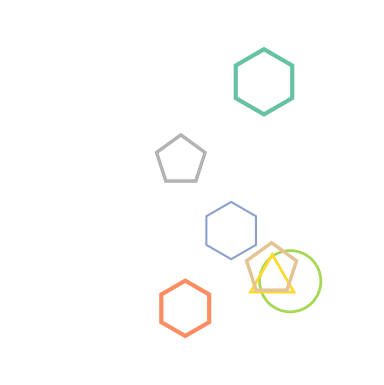[{"shape": "hexagon", "thickness": 3, "radius": 0.42, "center": [0.686, 0.787]}, {"shape": "hexagon", "thickness": 3, "radius": 0.36, "center": [0.481, 0.199]}, {"shape": "hexagon", "thickness": 1.5, "radius": 0.37, "center": [0.6, 0.401]}, {"shape": "circle", "thickness": 2, "radius": 0.4, "center": [0.754, 0.27]}, {"shape": "triangle", "thickness": 2, "radius": 0.33, "center": [0.707, 0.274]}, {"shape": "pentagon", "thickness": 2.5, "radius": 0.34, "center": [0.705, 0.301]}, {"shape": "pentagon", "thickness": 2.5, "radius": 0.33, "center": [0.47, 0.583]}]